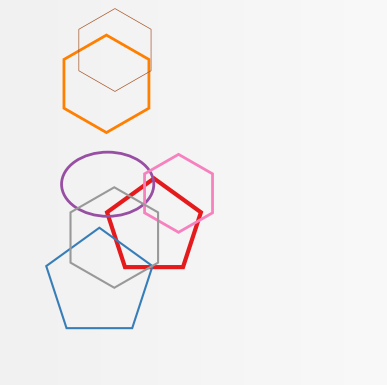[{"shape": "pentagon", "thickness": 3, "radius": 0.64, "center": [0.397, 0.409]}, {"shape": "pentagon", "thickness": 1.5, "radius": 0.72, "center": [0.256, 0.264]}, {"shape": "oval", "thickness": 2, "radius": 0.6, "center": [0.278, 0.521]}, {"shape": "hexagon", "thickness": 2, "radius": 0.63, "center": [0.275, 0.782]}, {"shape": "hexagon", "thickness": 0.5, "radius": 0.54, "center": [0.297, 0.87]}, {"shape": "hexagon", "thickness": 2, "radius": 0.51, "center": [0.461, 0.498]}, {"shape": "hexagon", "thickness": 1.5, "radius": 0.65, "center": [0.295, 0.383]}]